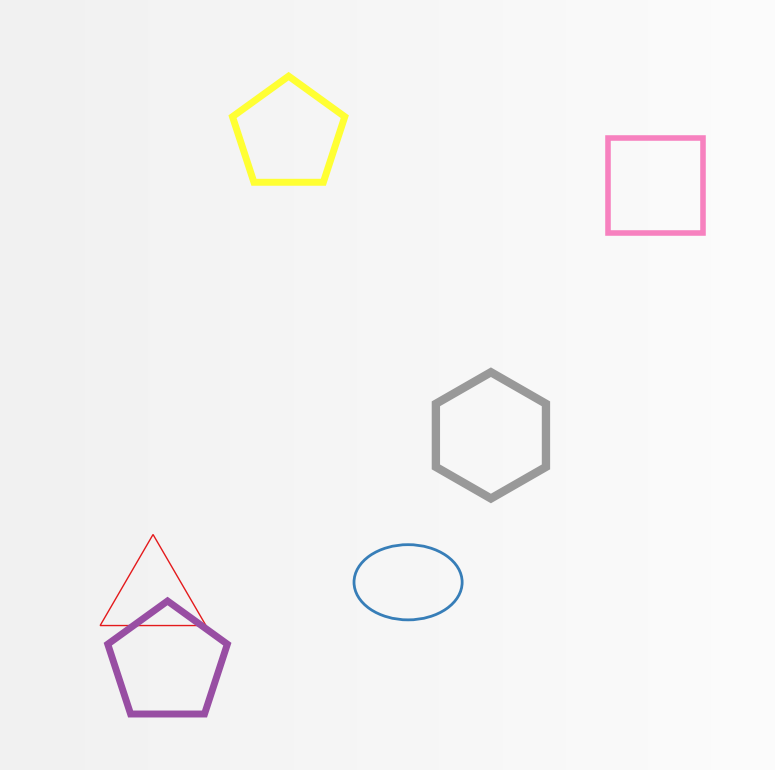[{"shape": "triangle", "thickness": 0.5, "radius": 0.39, "center": [0.197, 0.227]}, {"shape": "oval", "thickness": 1, "radius": 0.35, "center": [0.527, 0.244]}, {"shape": "pentagon", "thickness": 2.5, "radius": 0.41, "center": [0.216, 0.138]}, {"shape": "pentagon", "thickness": 2.5, "radius": 0.38, "center": [0.372, 0.825]}, {"shape": "square", "thickness": 2, "radius": 0.31, "center": [0.846, 0.759]}, {"shape": "hexagon", "thickness": 3, "radius": 0.41, "center": [0.633, 0.435]}]